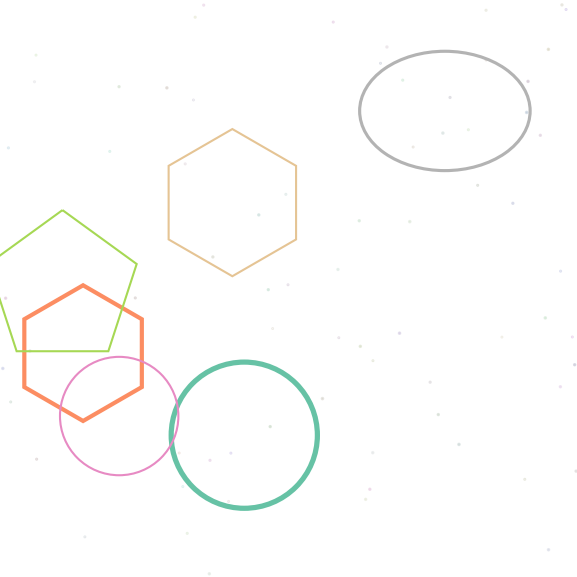[{"shape": "circle", "thickness": 2.5, "radius": 0.63, "center": [0.423, 0.246]}, {"shape": "hexagon", "thickness": 2, "radius": 0.59, "center": [0.144, 0.388]}, {"shape": "circle", "thickness": 1, "radius": 0.51, "center": [0.206, 0.279]}, {"shape": "pentagon", "thickness": 1, "radius": 0.68, "center": [0.108, 0.5]}, {"shape": "hexagon", "thickness": 1, "radius": 0.64, "center": [0.402, 0.648]}, {"shape": "oval", "thickness": 1.5, "radius": 0.74, "center": [0.77, 0.807]}]